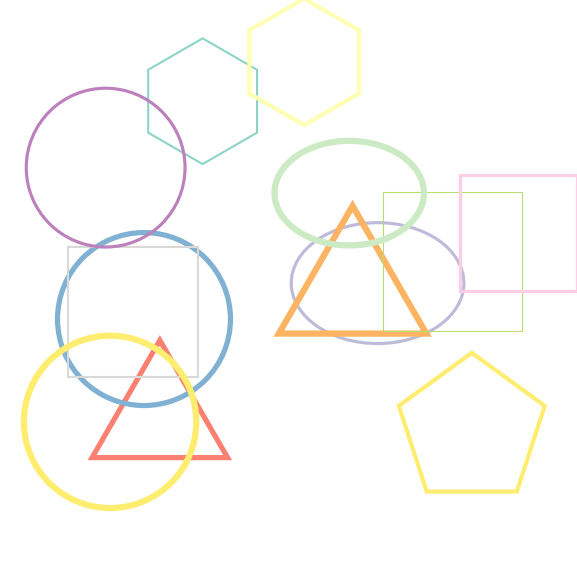[{"shape": "hexagon", "thickness": 1, "radius": 0.54, "center": [0.351, 0.824]}, {"shape": "hexagon", "thickness": 2, "radius": 0.55, "center": [0.527, 0.892]}, {"shape": "oval", "thickness": 1.5, "radius": 0.75, "center": [0.654, 0.509]}, {"shape": "triangle", "thickness": 2.5, "radius": 0.68, "center": [0.277, 0.274]}, {"shape": "circle", "thickness": 2.5, "radius": 0.75, "center": [0.249, 0.447]}, {"shape": "triangle", "thickness": 3, "radius": 0.74, "center": [0.611, 0.495]}, {"shape": "square", "thickness": 0.5, "radius": 0.6, "center": [0.783, 0.546]}, {"shape": "square", "thickness": 1.5, "radius": 0.5, "center": [0.898, 0.595]}, {"shape": "square", "thickness": 1, "radius": 0.56, "center": [0.23, 0.459]}, {"shape": "circle", "thickness": 1.5, "radius": 0.69, "center": [0.183, 0.709]}, {"shape": "oval", "thickness": 3, "radius": 0.65, "center": [0.605, 0.665]}, {"shape": "pentagon", "thickness": 2, "radius": 0.66, "center": [0.817, 0.255]}, {"shape": "circle", "thickness": 3, "radius": 0.75, "center": [0.191, 0.269]}]